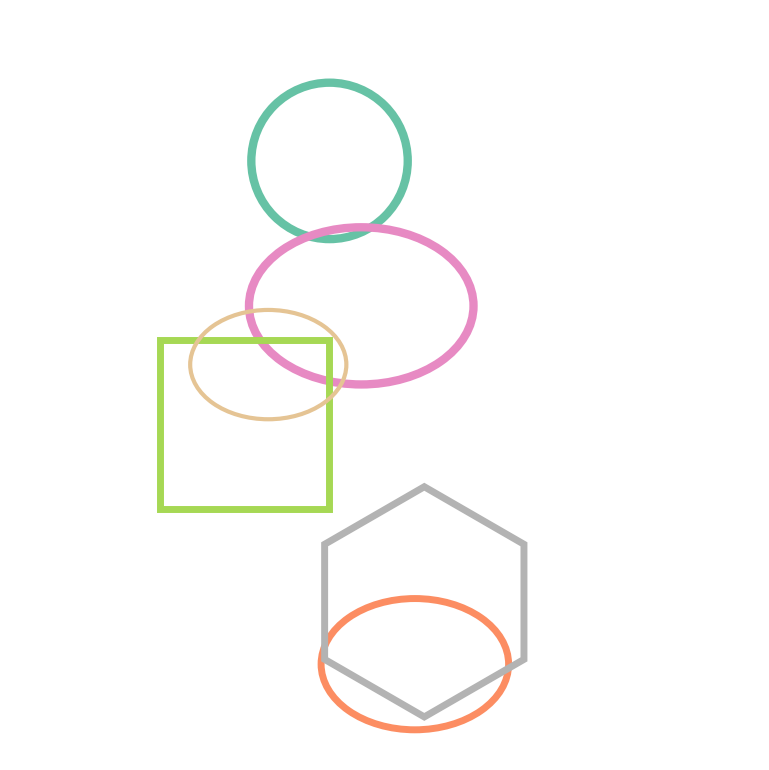[{"shape": "circle", "thickness": 3, "radius": 0.51, "center": [0.428, 0.791]}, {"shape": "oval", "thickness": 2.5, "radius": 0.61, "center": [0.539, 0.137]}, {"shape": "oval", "thickness": 3, "radius": 0.73, "center": [0.469, 0.603]}, {"shape": "square", "thickness": 2.5, "radius": 0.55, "center": [0.318, 0.449]}, {"shape": "oval", "thickness": 1.5, "radius": 0.51, "center": [0.348, 0.526]}, {"shape": "hexagon", "thickness": 2.5, "radius": 0.75, "center": [0.551, 0.218]}]